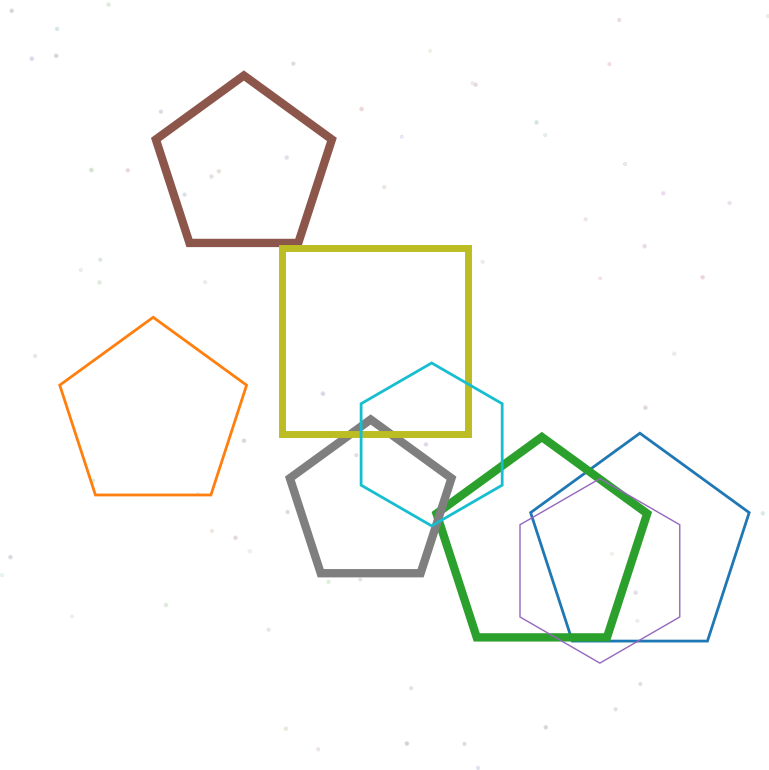[{"shape": "pentagon", "thickness": 1, "radius": 0.75, "center": [0.831, 0.288]}, {"shape": "pentagon", "thickness": 1, "radius": 0.64, "center": [0.199, 0.46]}, {"shape": "pentagon", "thickness": 3, "radius": 0.72, "center": [0.704, 0.289]}, {"shape": "hexagon", "thickness": 0.5, "radius": 0.6, "center": [0.779, 0.259]}, {"shape": "pentagon", "thickness": 3, "radius": 0.6, "center": [0.317, 0.782]}, {"shape": "pentagon", "thickness": 3, "radius": 0.55, "center": [0.481, 0.345]}, {"shape": "square", "thickness": 2.5, "radius": 0.6, "center": [0.487, 0.557]}, {"shape": "hexagon", "thickness": 1, "radius": 0.53, "center": [0.561, 0.423]}]